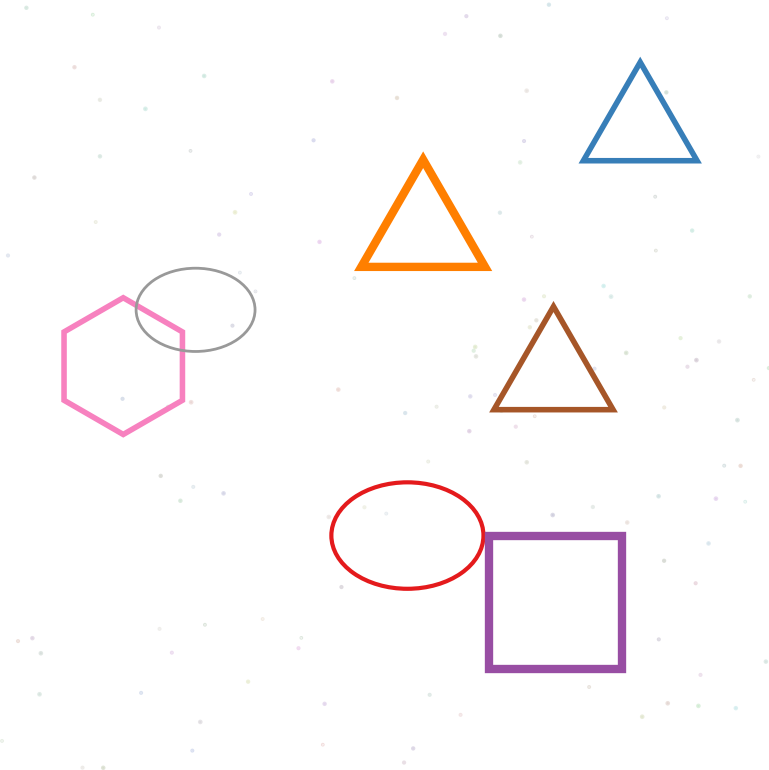[{"shape": "oval", "thickness": 1.5, "radius": 0.49, "center": [0.529, 0.304]}, {"shape": "triangle", "thickness": 2, "radius": 0.43, "center": [0.831, 0.834]}, {"shape": "square", "thickness": 3, "radius": 0.43, "center": [0.721, 0.217]}, {"shape": "triangle", "thickness": 3, "radius": 0.46, "center": [0.55, 0.7]}, {"shape": "triangle", "thickness": 2, "radius": 0.45, "center": [0.719, 0.513]}, {"shape": "hexagon", "thickness": 2, "radius": 0.44, "center": [0.16, 0.525]}, {"shape": "oval", "thickness": 1, "radius": 0.39, "center": [0.254, 0.598]}]